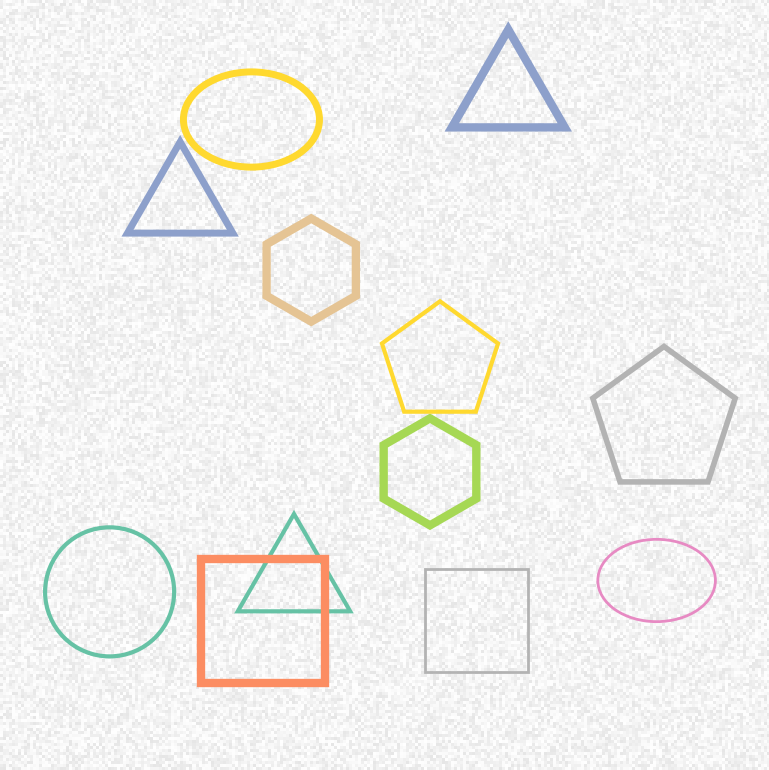[{"shape": "circle", "thickness": 1.5, "radius": 0.42, "center": [0.142, 0.231]}, {"shape": "triangle", "thickness": 1.5, "radius": 0.42, "center": [0.382, 0.248]}, {"shape": "square", "thickness": 3, "radius": 0.4, "center": [0.341, 0.194]}, {"shape": "triangle", "thickness": 2.5, "radius": 0.39, "center": [0.234, 0.737]}, {"shape": "triangle", "thickness": 3, "radius": 0.42, "center": [0.66, 0.877]}, {"shape": "oval", "thickness": 1, "radius": 0.38, "center": [0.853, 0.246]}, {"shape": "hexagon", "thickness": 3, "radius": 0.35, "center": [0.558, 0.387]}, {"shape": "pentagon", "thickness": 1.5, "radius": 0.4, "center": [0.571, 0.529]}, {"shape": "oval", "thickness": 2.5, "radius": 0.44, "center": [0.327, 0.845]}, {"shape": "hexagon", "thickness": 3, "radius": 0.33, "center": [0.404, 0.649]}, {"shape": "pentagon", "thickness": 2, "radius": 0.49, "center": [0.862, 0.453]}, {"shape": "square", "thickness": 1, "radius": 0.33, "center": [0.619, 0.194]}]